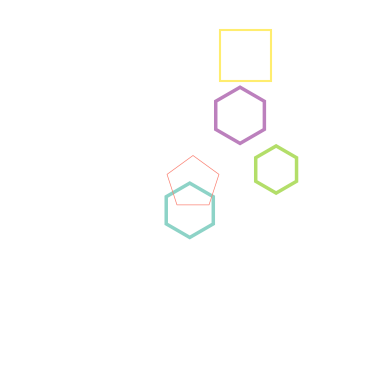[{"shape": "hexagon", "thickness": 2.5, "radius": 0.35, "center": [0.493, 0.454]}, {"shape": "pentagon", "thickness": 0.5, "radius": 0.35, "center": [0.501, 0.525]}, {"shape": "hexagon", "thickness": 2.5, "radius": 0.31, "center": [0.717, 0.56]}, {"shape": "hexagon", "thickness": 2.5, "radius": 0.36, "center": [0.624, 0.7]}, {"shape": "square", "thickness": 1.5, "radius": 0.33, "center": [0.637, 0.856]}]